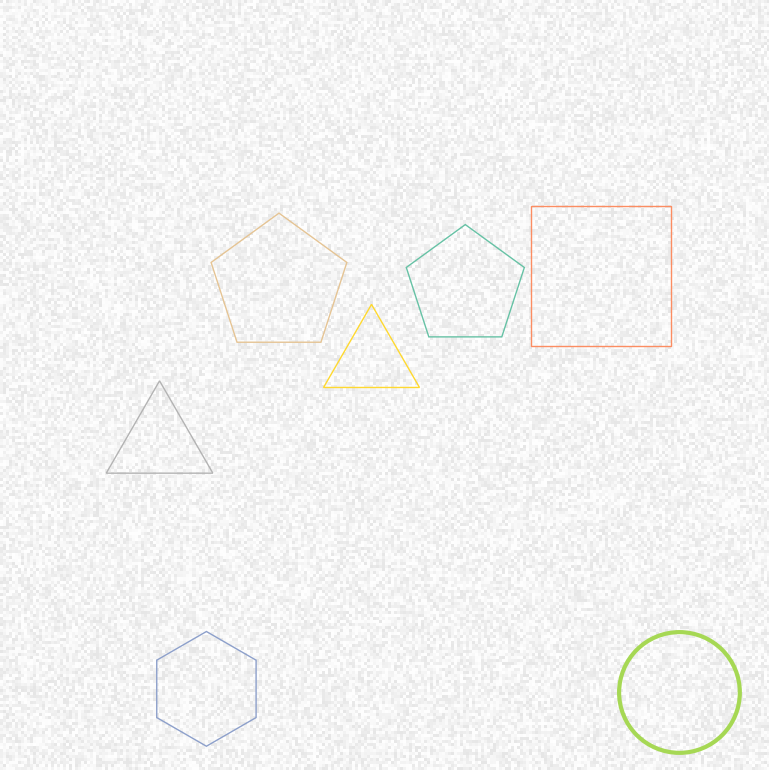[{"shape": "pentagon", "thickness": 0.5, "radius": 0.4, "center": [0.604, 0.628]}, {"shape": "square", "thickness": 0.5, "radius": 0.45, "center": [0.78, 0.641]}, {"shape": "hexagon", "thickness": 0.5, "radius": 0.37, "center": [0.268, 0.105]}, {"shape": "circle", "thickness": 1.5, "radius": 0.39, "center": [0.882, 0.101]}, {"shape": "triangle", "thickness": 0.5, "radius": 0.36, "center": [0.482, 0.533]}, {"shape": "pentagon", "thickness": 0.5, "radius": 0.46, "center": [0.362, 0.631]}, {"shape": "triangle", "thickness": 0.5, "radius": 0.4, "center": [0.207, 0.425]}]